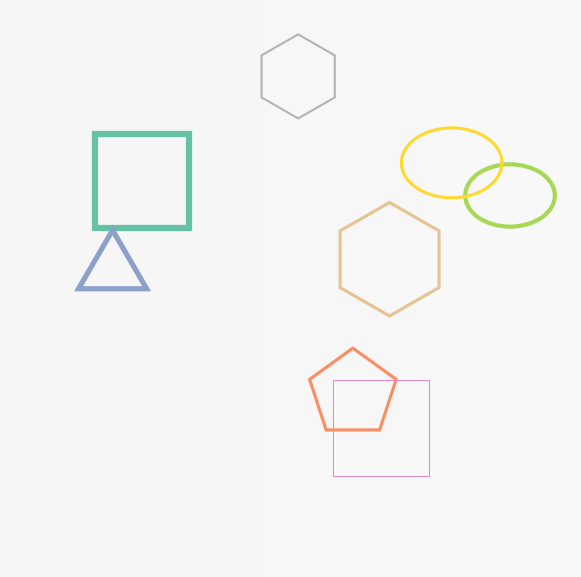[{"shape": "square", "thickness": 3, "radius": 0.41, "center": [0.244, 0.686]}, {"shape": "pentagon", "thickness": 1.5, "radius": 0.39, "center": [0.607, 0.318]}, {"shape": "triangle", "thickness": 2.5, "radius": 0.34, "center": [0.194, 0.533]}, {"shape": "square", "thickness": 0.5, "radius": 0.41, "center": [0.656, 0.258]}, {"shape": "oval", "thickness": 2, "radius": 0.39, "center": [0.877, 0.661]}, {"shape": "oval", "thickness": 1.5, "radius": 0.43, "center": [0.777, 0.717]}, {"shape": "hexagon", "thickness": 1.5, "radius": 0.49, "center": [0.67, 0.55]}, {"shape": "hexagon", "thickness": 1, "radius": 0.36, "center": [0.513, 0.867]}]